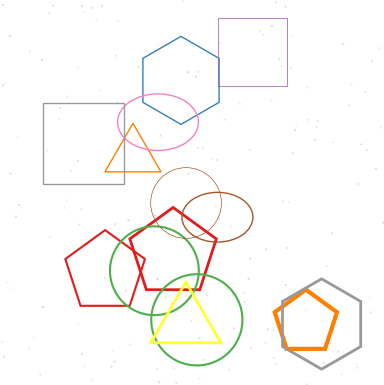[{"shape": "pentagon", "thickness": 1.5, "radius": 0.54, "center": [0.273, 0.294]}, {"shape": "pentagon", "thickness": 2, "radius": 0.59, "center": [0.45, 0.343]}, {"shape": "hexagon", "thickness": 1, "radius": 0.57, "center": [0.47, 0.791]}, {"shape": "circle", "thickness": 1.5, "radius": 0.58, "center": [0.401, 0.297]}, {"shape": "circle", "thickness": 1.5, "radius": 0.59, "center": [0.511, 0.169]}, {"shape": "square", "thickness": 0.5, "radius": 0.44, "center": [0.656, 0.864]}, {"shape": "pentagon", "thickness": 3, "radius": 0.43, "center": [0.794, 0.163]}, {"shape": "triangle", "thickness": 1, "radius": 0.42, "center": [0.345, 0.596]}, {"shape": "triangle", "thickness": 2, "radius": 0.53, "center": [0.483, 0.162]}, {"shape": "oval", "thickness": 1, "radius": 0.46, "center": [0.565, 0.436]}, {"shape": "circle", "thickness": 0.5, "radius": 0.46, "center": [0.483, 0.473]}, {"shape": "oval", "thickness": 1, "radius": 0.53, "center": [0.41, 0.683]}, {"shape": "hexagon", "thickness": 2, "radius": 0.59, "center": [0.835, 0.158]}, {"shape": "square", "thickness": 1, "radius": 0.52, "center": [0.217, 0.628]}]